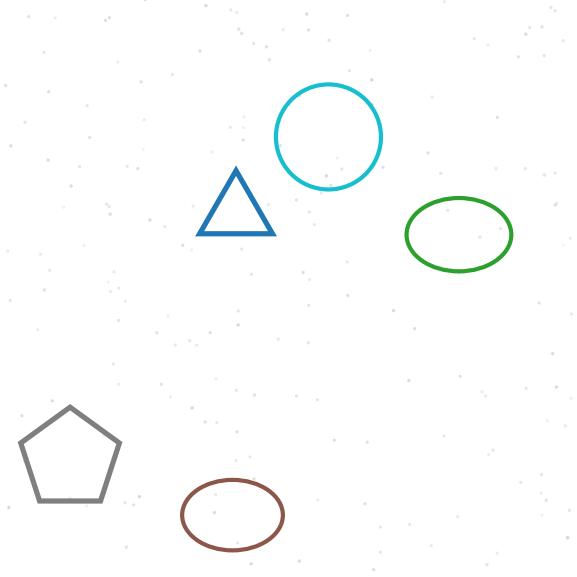[{"shape": "triangle", "thickness": 2.5, "radius": 0.36, "center": [0.409, 0.631]}, {"shape": "oval", "thickness": 2, "radius": 0.45, "center": [0.795, 0.593]}, {"shape": "oval", "thickness": 2, "radius": 0.44, "center": [0.403, 0.107]}, {"shape": "pentagon", "thickness": 2.5, "radius": 0.45, "center": [0.121, 0.204]}, {"shape": "circle", "thickness": 2, "radius": 0.45, "center": [0.569, 0.762]}]